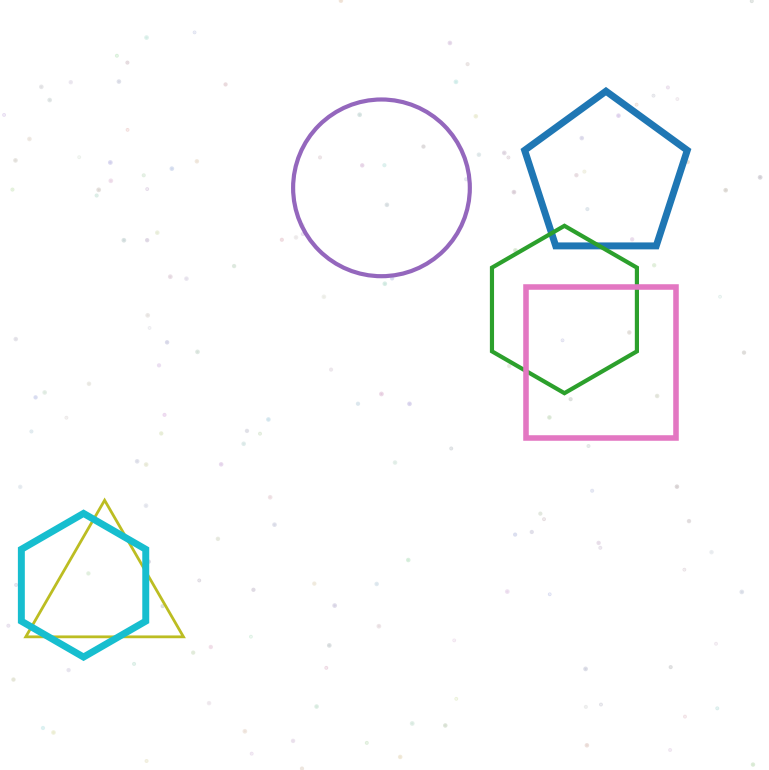[{"shape": "pentagon", "thickness": 2.5, "radius": 0.56, "center": [0.787, 0.77]}, {"shape": "hexagon", "thickness": 1.5, "radius": 0.54, "center": [0.733, 0.598]}, {"shape": "circle", "thickness": 1.5, "radius": 0.57, "center": [0.495, 0.756]}, {"shape": "square", "thickness": 2, "radius": 0.49, "center": [0.781, 0.529]}, {"shape": "triangle", "thickness": 1, "radius": 0.59, "center": [0.136, 0.232]}, {"shape": "hexagon", "thickness": 2.5, "radius": 0.47, "center": [0.109, 0.24]}]